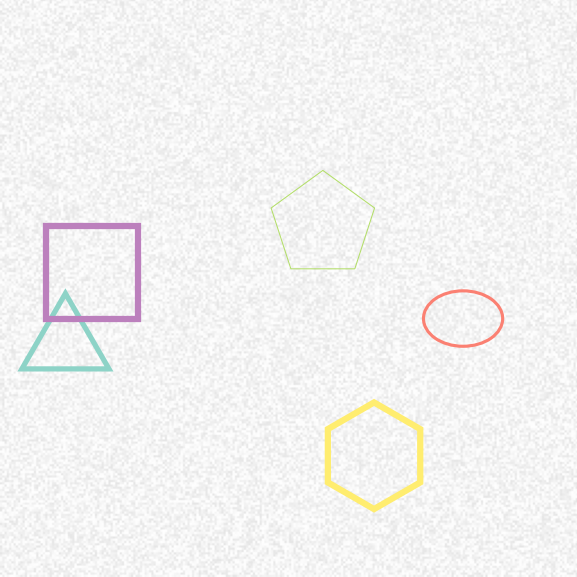[{"shape": "triangle", "thickness": 2.5, "radius": 0.44, "center": [0.113, 0.404]}, {"shape": "oval", "thickness": 1.5, "radius": 0.34, "center": [0.802, 0.448]}, {"shape": "pentagon", "thickness": 0.5, "radius": 0.47, "center": [0.559, 0.61]}, {"shape": "square", "thickness": 3, "radius": 0.4, "center": [0.159, 0.527]}, {"shape": "hexagon", "thickness": 3, "radius": 0.46, "center": [0.648, 0.21]}]